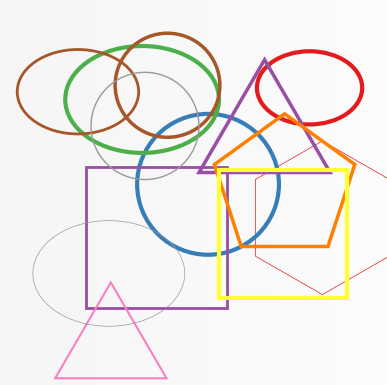[{"shape": "hexagon", "thickness": 0.5, "radius": 1.0, "center": [0.832, 0.434]}, {"shape": "oval", "thickness": 3, "radius": 0.68, "center": [0.799, 0.772]}, {"shape": "circle", "thickness": 3, "radius": 0.91, "center": [0.537, 0.521]}, {"shape": "oval", "thickness": 3, "radius": 0.99, "center": [0.367, 0.742]}, {"shape": "square", "thickness": 2, "radius": 0.91, "center": [0.404, 0.383]}, {"shape": "triangle", "thickness": 2.5, "radius": 0.98, "center": [0.683, 0.65]}, {"shape": "pentagon", "thickness": 2.5, "radius": 0.95, "center": [0.734, 0.514]}, {"shape": "square", "thickness": 3, "radius": 0.83, "center": [0.73, 0.393]}, {"shape": "circle", "thickness": 2.5, "radius": 0.68, "center": [0.432, 0.779]}, {"shape": "oval", "thickness": 2, "radius": 0.78, "center": [0.201, 0.762]}, {"shape": "triangle", "thickness": 1.5, "radius": 0.83, "center": [0.286, 0.1]}, {"shape": "oval", "thickness": 0.5, "radius": 0.98, "center": [0.281, 0.29]}, {"shape": "circle", "thickness": 1, "radius": 0.7, "center": [0.374, 0.673]}]